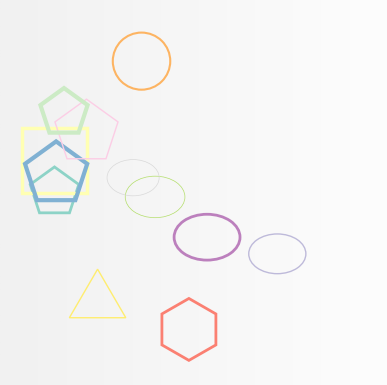[{"shape": "pentagon", "thickness": 2, "radius": 0.33, "center": [0.141, 0.5]}, {"shape": "square", "thickness": 2.5, "radius": 0.42, "center": [0.141, 0.584]}, {"shape": "oval", "thickness": 1, "radius": 0.37, "center": [0.716, 0.341]}, {"shape": "hexagon", "thickness": 2, "radius": 0.4, "center": [0.488, 0.144]}, {"shape": "pentagon", "thickness": 3, "radius": 0.42, "center": [0.145, 0.548]}, {"shape": "circle", "thickness": 1.5, "radius": 0.37, "center": [0.365, 0.841]}, {"shape": "oval", "thickness": 0.5, "radius": 0.39, "center": [0.4, 0.488]}, {"shape": "pentagon", "thickness": 1, "radius": 0.43, "center": [0.223, 0.657]}, {"shape": "oval", "thickness": 0.5, "radius": 0.34, "center": [0.343, 0.538]}, {"shape": "oval", "thickness": 2, "radius": 0.43, "center": [0.534, 0.384]}, {"shape": "pentagon", "thickness": 3, "radius": 0.32, "center": [0.165, 0.707]}, {"shape": "triangle", "thickness": 1, "radius": 0.42, "center": [0.252, 0.217]}]